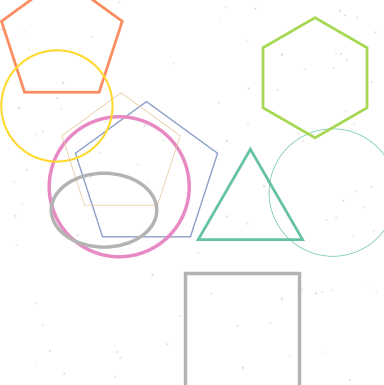[{"shape": "triangle", "thickness": 2, "radius": 0.78, "center": [0.65, 0.456]}, {"shape": "circle", "thickness": 0.5, "radius": 0.83, "center": [0.864, 0.5]}, {"shape": "pentagon", "thickness": 2, "radius": 0.82, "center": [0.161, 0.894]}, {"shape": "pentagon", "thickness": 1, "radius": 0.97, "center": [0.381, 0.542]}, {"shape": "circle", "thickness": 2.5, "radius": 0.91, "center": [0.31, 0.515]}, {"shape": "hexagon", "thickness": 2, "radius": 0.78, "center": [0.818, 0.798]}, {"shape": "circle", "thickness": 1.5, "radius": 0.72, "center": [0.148, 0.725]}, {"shape": "pentagon", "thickness": 0.5, "radius": 0.81, "center": [0.314, 0.598]}, {"shape": "square", "thickness": 2.5, "radius": 0.75, "center": [0.628, 0.142]}, {"shape": "oval", "thickness": 2.5, "radius": 0.69, "center": [0.27, 0.454]}]